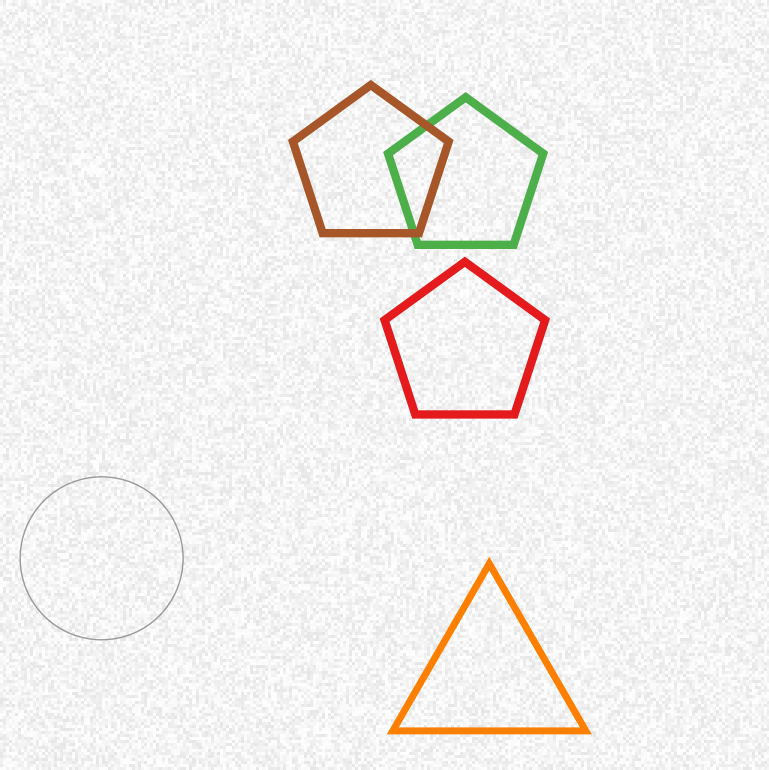[{"shape": "pentagon", "thickness": 3, "radius": 0.55, "center": [0.604, 0.55]}, {"shape": "pentagon", "thickness": 3, "radius": 0.53, "center": [0.605, 0.768]}, {"shape": "triangle", "thickness": 2.5, "radius": 0.72, "center": [0.635, 0.123]}, {"shape": "pentagon", "thickness": 3, "radius": 0.53, "center": [0.482, 0.783]}, {"shape": "circle", "thickness": 0.5, "radius": 0.53, "center": [0.132, 0.275]}]